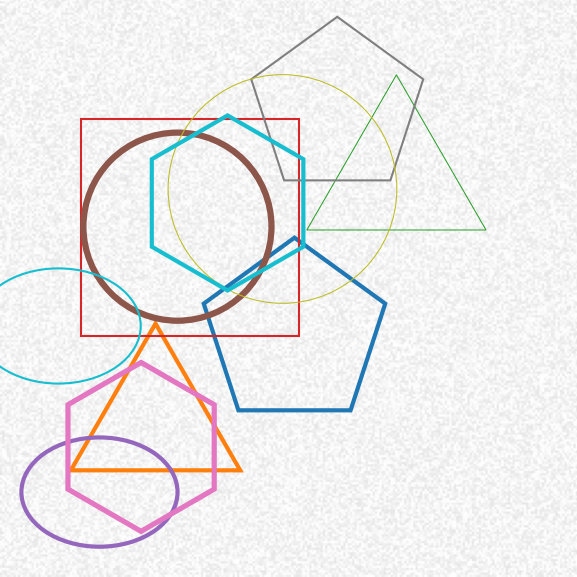[{"shape": "pentagon", "thickness": 2, "radius": 0.83, "center": [0.51, 0.422]}, {"shape": "triangle", "thickness": 2, "radius": 0.85, "center": [0.269, 0.269]}, {"shape": "triangle", "thickness": 0.5, "radius": 0.9, "center": [0.686, 0.69]}, {"shape": "square", "thickness": 1, "radius": 0.94, "center": [0.329, 0.605]}, {"shape": "oval", "thickness": 2, "radius": 0.68, "center": [0.172, 0.147]}, {"shape": "circle", "thickness": 3, "radius": 0.81, "center": [0.307, 0.607]}, {"shape": "hexagon", "thickness": 2.5, "radius": 0.73, "center": [0.244, 0.225]}, {"shape": "pentagon", "thickness": 1, "radius": 0.78, "center": [0.584, 0.813]}, {"shape": "circle", "thickness": 0.5, "radius": 0.99, "center": [0.489, 0.672]}, {"shape": "hexagon", "thickness": 2, "radius": 0.76, "center": [0.394, 0.648]}, {"shape": "oval", "thickness": 1, "radius": 0.71, "center": [0.101, 0.435]}]